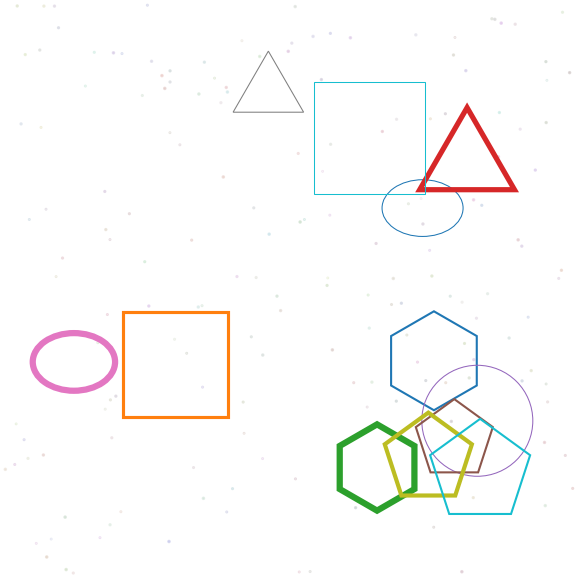[{"shape": "oval", "thickness": 0.5, "radius": 0.35, "center": [0.732, 0.639]}, {"shape": "hexagon", "thickness": 1, "radius": 0.43, "center": [0.751, 0.374]}, {"shape": "square", "thickness": 1.5, "radius": 0.45, "center": [0.303, 0.368]}, {"shape": "hexagon", "thickness": 3, "radius": 0.37, "center": [0.653, 0.19]}, {"shape": "triangle", "thickness": 2.5, "radius": 0.47, "center": [0.809, 0.718]}, {"shape": "circle", "thickness": 0.5, "radius": 0.48, "center": [0.827, 0.271]}, {"shape": "pentagon", "thickness": 1, "radius": 0.35, "center": [0.787, 0.238]}, {"shape": "oval", "thickness": 3, "radius": 0.36, "center": [0.128, 0.372]}, {"shape": "triangle", "thickness": 0.5, "radius": 0.35, "center": [0.465, 0.84]}, {"shape": "pentagon", "thickness": 2, "radius": 0.4, "center": [0.742, 0.205]}, {"shape": "square", "thickness": 0.5, "radius": 0.48, "center": [0.64, 0.76]}, {"shape": "pentagon", "thickness": 1, "radius": 0.46, "center": [0.831, 0.183]}]